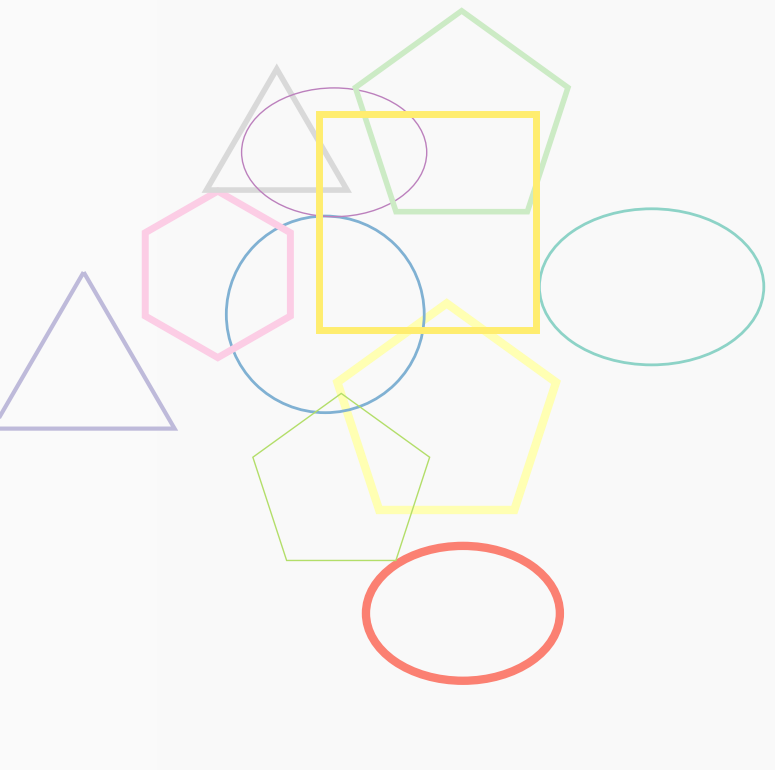[{"shape": "oval", "thickness": 1, "radius": 0.72, "center": [0.841, 0.627]}, {"shape": "pentagon", "thickness": 3, "radius": 0.74, "center": [0.576, 0.458]}, {"shape": "triangle", "thickness": 1.5, "radius": 0.68, "center": [0.108, 0.511]}, {"shape": "oval", "thickness": 3, "radius": 0.63, "center": [0.597, 0.203]}, {"shape": "circle", "thickness": 1, "radius": 0.64, "center": [0.42, 0.592]}, {"shape": "pentagon", "thickness": 0.5, "radius": 0.6, "center": [0.44, 0.369]}, {"shape": "hexagon", "thickness": 2.5, "radius": 0.54, "center": [0.281, 0.644]}, {"shape": "triangle", "thickness": 2, "radius": 0.52, "center": [0.357, 0.806]}, {"shape": "oval", "thickness": 0.5, "radius": 0.6, "center": [0.431, 0.802]}, {"shape": "pentagon", "thickness": 2, "radius": 0.72, "center": [0.596, 0.842]}, {"shape": "square", "thickness": 2.5, "radius": 0.7, "center": [0.552, 0.712]}]